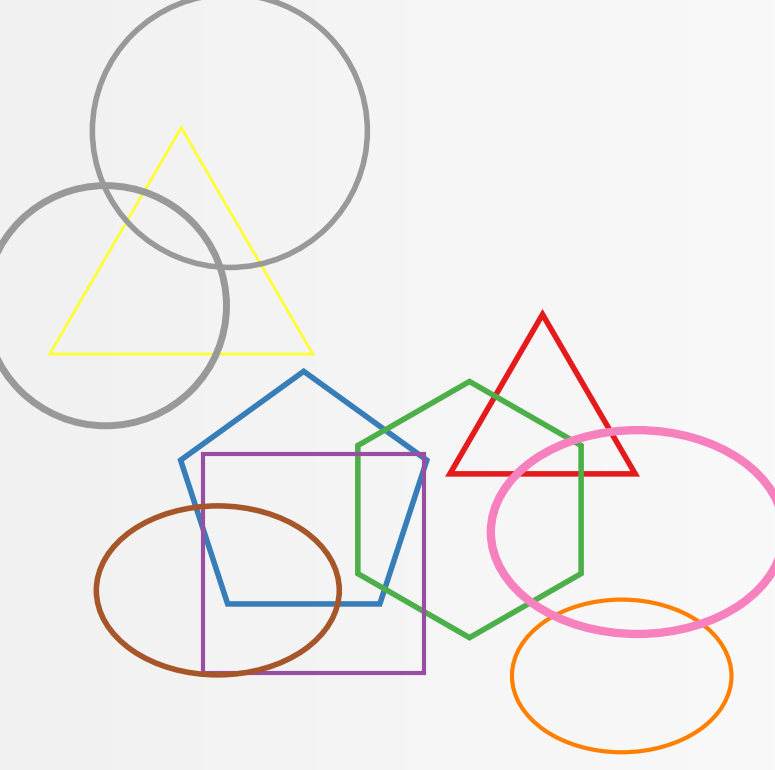[{"shape": "triangle", "thickness": 2, "radius": 0.69, "center": [0.7, 0.454]}, {"shape": "pentagon", "thickness": 2, "radius": 0.84, "center": [0.392, 0.351]}, {"shape": "hexagon", "thickness": 2, "radius": 0.83, "center": [0.606, 0.338]}, {"shape": "square", "thickness": 1.5, "radius": 0.71, "center": [0.405, 0.269]}, {"shape": "oval", "thickness": 1.5, "radius": 0.71, "center": [0.802, 0.122]}, {"shape": "triangle", "thickness": 1, "radius": 0.98, "center": [0.234, 0.638]}, {"shape": "oval", "thickness": 2, "radius": 0.78, "center": [0.281, 0.233]}, {"shape": "oval", "thickness": 3, "radius": 0.95, "center": [0.822, 0.309]}, {"shape": "circle", "thickness": 2, "radius": 0.89, "center": [0.297, 0.83]}, {"shape": "circle", "thickness": 2.5, "radius": 0.78, "center": [0.136, 0.603]}]